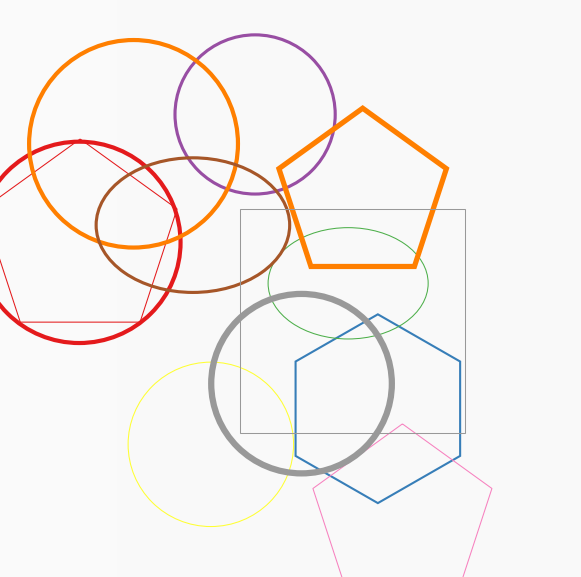[{"shape": "circle", "thickness": 2, "radius": 0.87, "center": [0.136, 0.579]}, {"shape": "pentagon", "thickness": 0.5, "radius": 0.88, "center": [0.138, 0.583]}, {"shape": "hexagon", "thickness": 1, "radius": 0.82, "center": [0.65, 0.291]}, {"shape": "oval", "thickness": 0.5, "radius": 0.69, "center": [0.599, 0.509]}, {"shape": "circle", "thickness": 1.5, "radius": 0.69, "center": [0.439, 0.801]}, {"shape": "circle", "thickness": 2, "radius": 0.9, "center": [0.23, 0.75]}, {"shape": "pentagon", "thickness": 2.5, "radius": 0.76, "center": [0.624, 0.66]}, {"shape": "circle", "thickness": 0.5, "radius": 0.71, "center": [0.363, 0.23]}, {"shape": "oval", "thickness": 1.5, "radius": 0.83, "center": [0.332, 0.609]}, {"shape": "pentagon", "thickness": 0.5, "radius": 0.81, "center": [0.692, 0.103]}, {"shape": "circle", "thickness": 3, "radius": 0.78, "center": [0.519, 0.335]}, {"shape": "square", "thickness": 0.5, "radius": 0.97, "center": [0.606, 0.443]}]